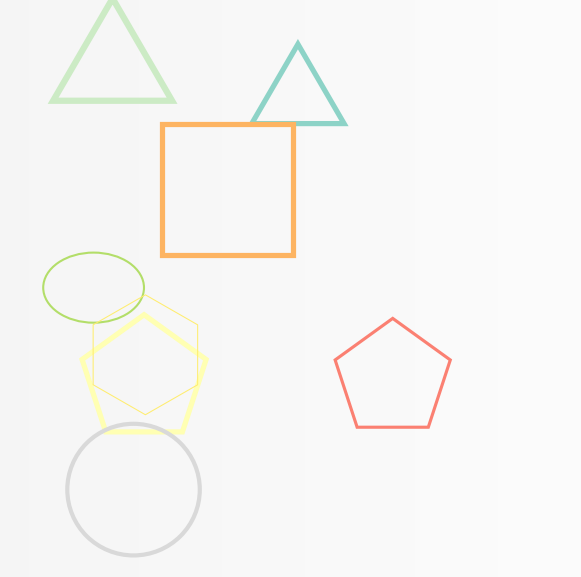[{"shape": "triangle", "thickness": 2.5, "radius": 0.46, "center": [0.513, 0.831]}, {"shape": "pentagon", "thickness": 2.5, "radius": 0.56, "center": [0.248, 0.342]}, {"shape": "pentagon", "thickness": 1.5, "radius": 0.52, "center": [0.676, 0.344]}, {"shape": "square", "thickness": 2.5, "radius": 0.57, "center": [0.391, 0.671]}, {"shape": "oval", "thickness": 1, "radius": 0.43, "center": [0.161, 0.501]}, {"shape": "circle", "thickness": 2, "radius": 0.57, "center": [0.23, 0.151]}, {"shape": "triangle", "thickness": 3, "radius": 0.59, "center": [0.194, 0.884]}, {"shape": "hexagon", "thickness": 0.5, "radius": 0.52, "center": [0.25, 0.385]}]